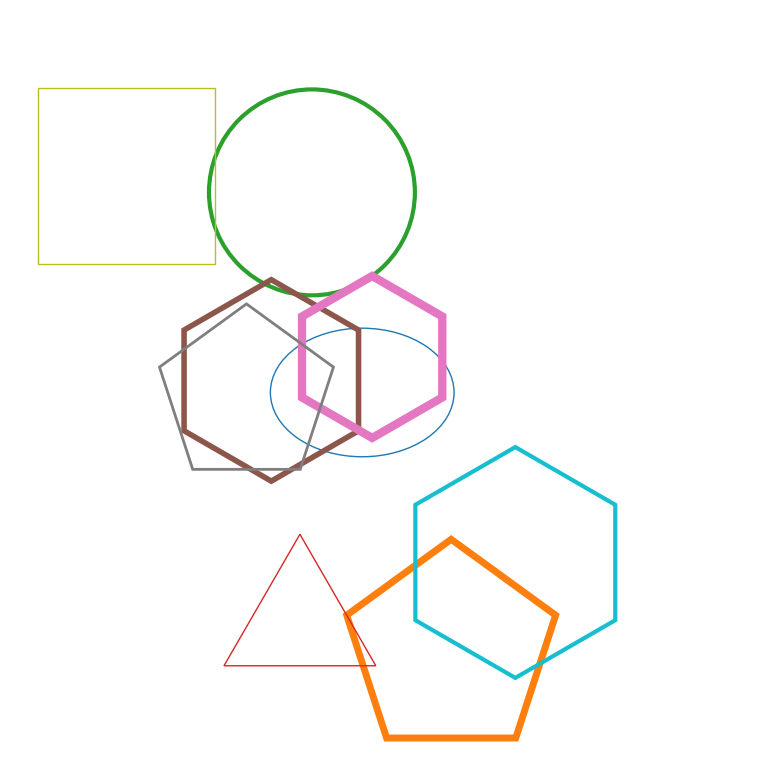[{"shape": "oval", "thickness": 0.5, "radius": 0.6, "center": [0.47, 0.49]}, {"shape": "pentagon", "thickness": 2.5, "radius": 0.71, "center": [0.586, 0.157]}, {"shape": "circle", "thickness": 1.5, "radius": 0.67, "center": [0.405, 0.75]}, {"shape": "triangle", "thickness": 0.5, "radius": 0.57, "center": [0.39, 0.192]}, {"shape": "hexagon", "thickness": 2, "radius": 0.65, "center": [0.352, 0.506]}, {"shape": "hexagon", "thickness": 3, "radius": 0.53, "center": [0.483, 0.536]}, {"shape": "pentagon", "thickness": 1, "radius": 0.59, "center": [0.32, 0.487]}, {"shape": "square", "thickness": 0.5, "radius": 0.57, "center": [0.164, 0.772]}, {"shape": "hexagon", "thickness": 1.5, "radius": 0.75, "center": [0.669, 0.269]}]